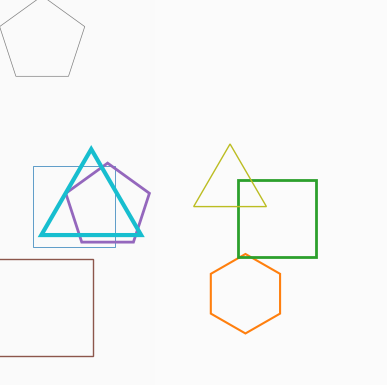[{"shape": "square", "thickness": 0.5, "radius": 0.53, "center": [0.192, 0.464]}, {"shape": "hexagon", "thickness": 1.5, "radius": 0.52, "center": [0.633, 0.237]}, {"shape": "square", "thickness": 2, "radius": 0.51, "center": [0.714, 0.433]}, {"shape": "pentagon", "thickness": 2, "radius": 0.57, "center": [0.278, 0.463]}, {"shape": "square", "thickness": 1, "radius": 0.63, "center": [0.114, 0.202]}, {"shape": "pentagon", "thickness": 0.5, "radius": 0.58, "center": [0.109, 0.895]}, {"shape": "triangle", "thickness": 1, "radius": 0.54, "center": [0.594, 0.518]}, {"shape": "triangle", "thickness": 3, "radius": 0.74, "center": [0.235, 0.464]}]